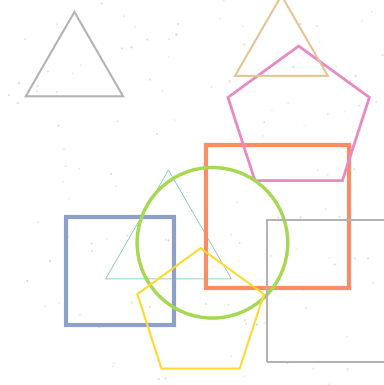[{"shape": "triangle", "thickness": 0.5, "radius": 0.94, "center": [0.438, 0.37]}, {"shape": "square", "thickness": 3, "radius": 0.93, "center": [0.721, 0.437]}, {"shape": "square", "thickness": 3, "radius": 0.7, "center": [0.312, 0.297]}, {"shape": "pentagon", "thickness": 2, "radius": 0.97, "center": [0.776, 0.687]}, {"shape": "circle", "thickness": 2.5, "radius": 0.98, "center": [0.552, 0.369]}, {"shape": "pentagon", "thickness": 1.5, "radius": 0.86, "center": [0.521, 0.183]}, {"shape": "triangle", "thickness": 1.5, "radius": 0.7, "center": [0.731, 0.873]}, {"shape": "square", "thickness": 1.5, "radius": 0.93, "center": [0.879, 0.244]}, {"shape": "triangle", "thickness": 1.5, "radius": 0.73, "center": [0.193, 0.823]}]